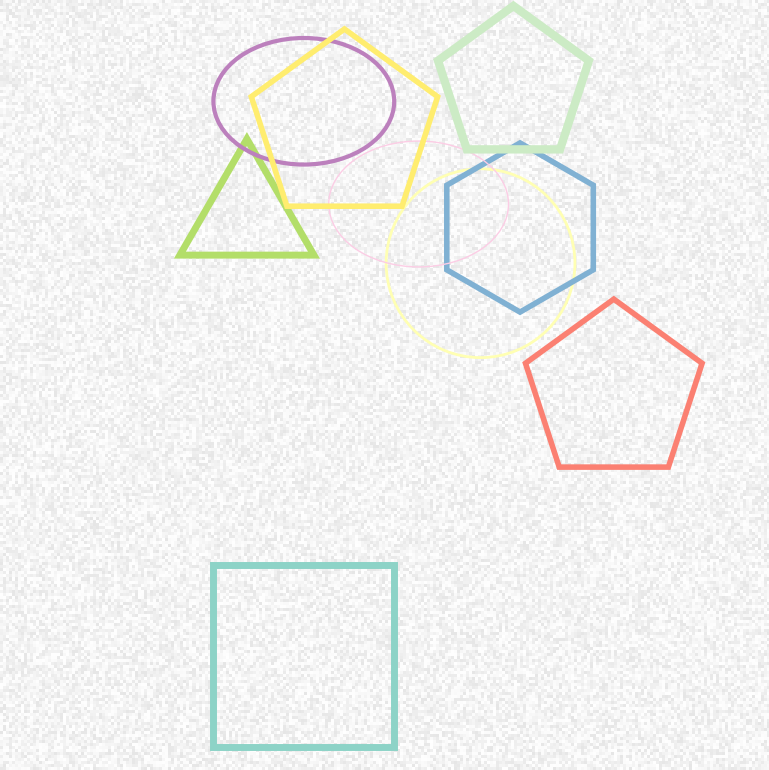[{"shape": "square", "thickness": 2.5, "radius": 0.59, "center": [0.394, 0.148]}, {"shape": "circle", "thickness": 1, "radius": 0.61, "center": [0.624, 0.658]}, {"shape": "pentagon", "thickness": 2, "radius": 0.6, "center": [0.797, 0.491]}, {"shape": "hexagon", "thickness": 2, "radius": 0.55, "center": [0.675, 0.705]}, {"shape": "triangle", "thickness": 2.5, "radius": 0.5, "center": [0.321, 0.719]}, {"shape": "oval", "thickness": 0.5, "radius": 0.58, "center": [0.544, 0.735]}, {"shape": "oval", "thickness": 1.5, "radius": 0.59, "center": [0.395, 0.868]}, {"shape": "pentagon", "thickness": 3, "radius": 0.51, "center": [0.667, 0.889]}, {"shape": "pentagon", "thickness": 2, "radius": 0.64, "center": [0.447, 0.835]}]